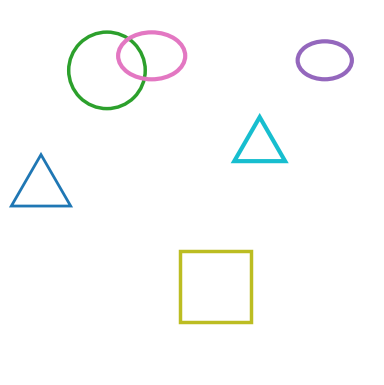[{"shape": "triangle", "thickness": 2, "radius": 0.44, "center": [0.106, 0.509]}, {"shape": "circle", "thickness": 2.5, "radius": 0.5, "center": [0.278, 0.817]}, {"shape": "oval", "thickness": 3, "radius": 0.35, "center": [0.844, 0.843]}, {"shape": "oval", "thickness": 3, "radius": 0.44, "center": [0.394, 0.855]}, {"shape": "square", "thickness": 2.5, "radius": 0.46, "center": [0.56, 0.255]}, {"shape": "triangle", "thickness": 3, "radius": 0.38, "center": [0.675, 0.62]}]